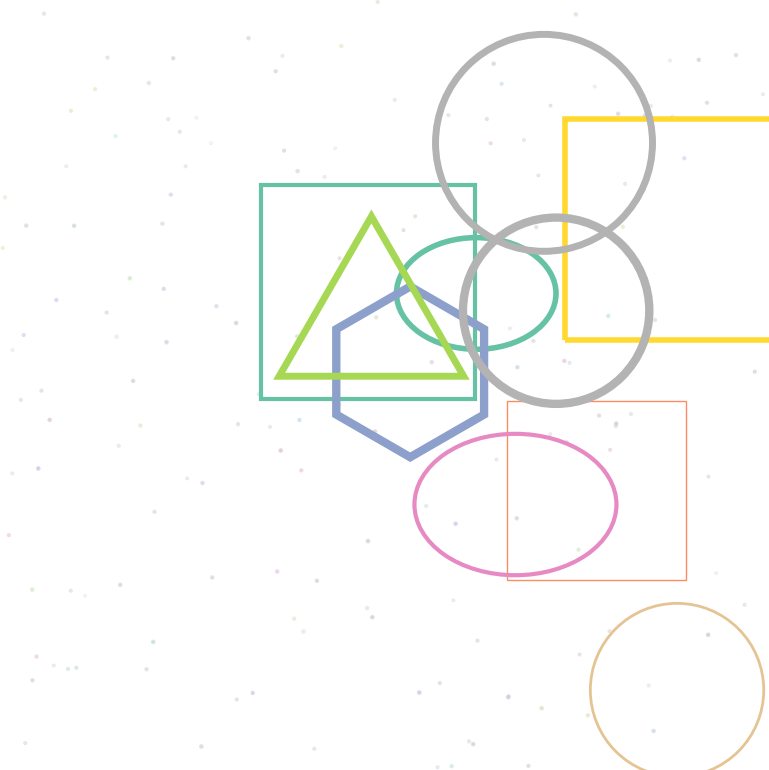[{"shape": "square", "thickness": 1.5, "radius": 0.7, "center": [0.478, 0.621]}, {"shape": "oval", "thickness": 2, "radius": 0.52, "center": [0.619, 0.619]}, {"shape": "square", "thickness": 0.5, "radius": 0.58, "center": [0.775, 0.363]}, {"shape": "hexagon", "thickness": 3, "radius": 0.55, "center": [0.533, 0.517]}, {"shape": "oval", "thickness": 1.5, "radius": 0.66, "center": [0.669, 0.345]}, {"shape": "triangle", "thickness": 2.5, "radius": 0.69, "center": [0.482, 0.581]}, {"shape": "square", "thickness": 2, "radius": 0.72, "center": [0.878, 0.702]}, {"shape": "circle", "thickness": 1, "radius": 0.56, "center": [0.879, 0.104]}, {"shape": "circle", "thickness": 2.5, "radius": 0.7, "center": [0.707, 0.814]}, {"shape": "circle", "thickness": 3, "radius": 0.6, "center": [0.722, 0.596]}]